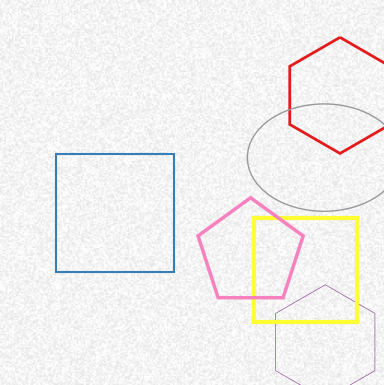[{"shape": "hexagon", "thickness": 2, "radius": 0.75, "center": [0.883, 0.752]}, {"shape": "square", "thickness": 1.5, "radius": 0.76, "center": [0.298, 0.447]}, {"shape": "hexagon", "thickness": 0.5, "radius": 0.74, "center": [0.845, 0.112]}, {"shape": "square", "thickness": 3, "radius": 0.67, "center": [0.794, 0.299]}, {"shape": "pentagon", "thickness": 2.5, "radius": 0.72, "center": [0.651, 0.343]}, {"shape": "oval", "thickness": 1, "radius": 1.0, "center": [0.842, 0.591]}]